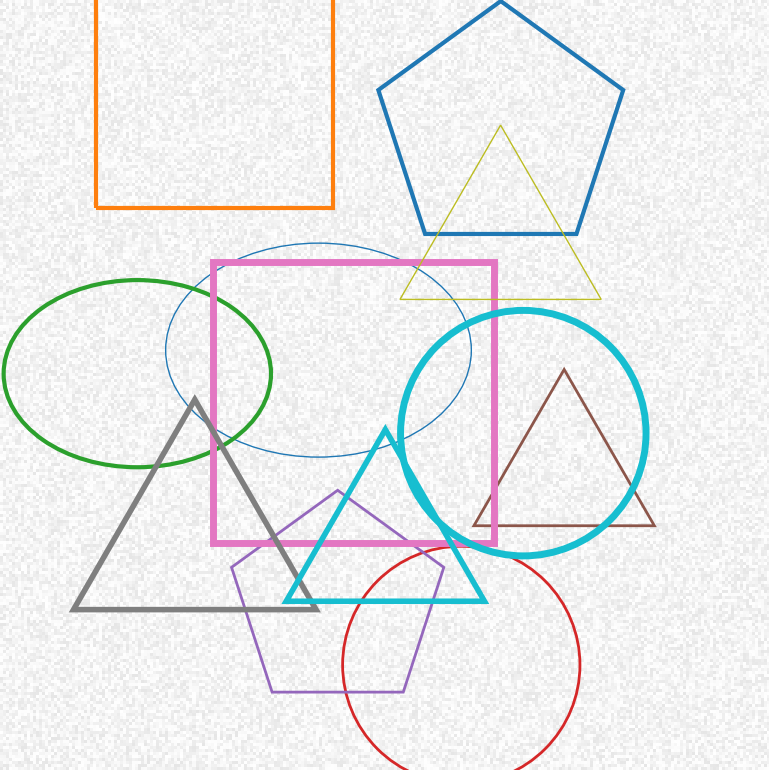[{"shape": "pentagon", "thickness": 1.5, "radius": 0.84, "center": [0.65, 0.831]}, {"shape": "oval", "thickness": 0.5, "radius": 0.99, "center": [0.414, 0.545]}, {"shape": "square", "thickness": 1.5, "radius": 0.77, "center": [0.278, 0.883]}, {"shape": "oval", "thickness": 1.5, "radius": 0.87, "center": [0.178, 0.515]}, {"shape": "circle", "thickness": 1, "radius": 0.77, "center": [0.599, 0.136]}, {"shape": "pentagon", "thickness": 1, "radius": 0.72, "center": [0.439, 0.218]}, {"shape": "triangle", "thickness": 1, "radius": 0.68, "center": [0.733, 0.385]}, {"shape": "square", "thickness": 2.5, "radius": 0.91, "center": [0.459, 0.478]}, {"shape": "triangle", "thickness": 2, "radius": 0.91, "center": [0.253, 0.299]}, {"shape": "triangle", "thickness": 0.5, "radius": 0.75, "center": [0.65, 0.687]}, {"shape": "triangle", "thickness": 2, "radius": 0.74, "center": [0.5, 0.293]}, {"shape": "circle", "thickness": 2.5, "radius": 0.8, "center": [0.68, 0.437]}]